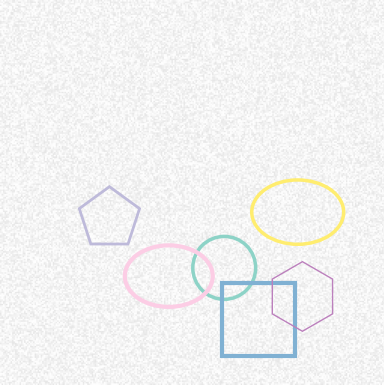[{"shape": "circle", "thickness": 2.5, "radius": 0.41, "center": [0.582, 0.304]}, {"shape": "pentagon", "thickness": 2, "radius": 0.41, "center": [0.284, 0.433]}, {"shape": "square", "thickness": 3, "radius": 0.47, "center": [0.672, 0.171]}, {"shape": "oval", "thickness": 3, "radius": 0.57, "center": [0.438, 0.283]}, {"shape": "hexagon", "thickness": 1, "radius": 0.45, "center": [0.786, 0.23]}, {"shape": "oval", "thickness": 2.5, "radius": 0.6, "center": [0.773, 0.449]}]